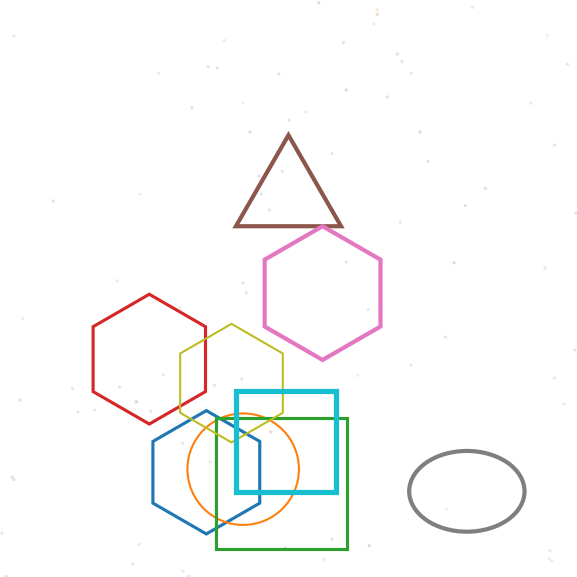[{"shape": "hexagon", "thickness": 1.5, "radius": 0.53, "center": [0.357, 0.181]}, {"shape": "circle", "thickness": 1, "radius": 0.48, "center": [0.421, 0.187]}, {"shape": "square", "thickness": 1.5, "radius": 0.57, "center": [0.487, 0.161]}, {"shape": "hexagon", "thickness": 1.5, "radius": 0.56, "center": [0.259, 0.377]}, {"shape": "triangle", "thickness": 2, "radius": 0.53, "center": [0.5, 0.66]}, {"shape": "hexagon", "thickness": 2, "radius": 0.58, "center": [0.559, 0.492]}, {"shape": "oval", "thickness": 2, "radius": 0.5, "center": [0.808, 0.148]}, {"shape": "hexagon", "thickness": 1, "radius": 0.51, "center": [0.401, 0.336]}, {"shape": "square", "thickness": 2.5, "radius": 0.43, "center": [0.495, 0.235]}]